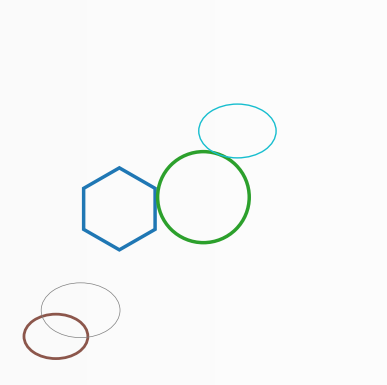[{"shape": "hexagon", "thickness": 2.5, "radius": 0.53, "center": [0.308, 0.458]}, {"shape": "circle", "thickness": 2.5, "radius": 0.59, "center": [0.525, 0.488]}, {"shape": "oval", "thickness": 2, "radius": 0.41, "center": [0.144, 0.126]}, {"shape": "oval", "thickness": 0.5, "radius": 0.51, "center": [0.208, 0.194]}, {"shape": "oval", "thickness": 1, "radius": 0.5, "center": [0.613, 0.66]}]